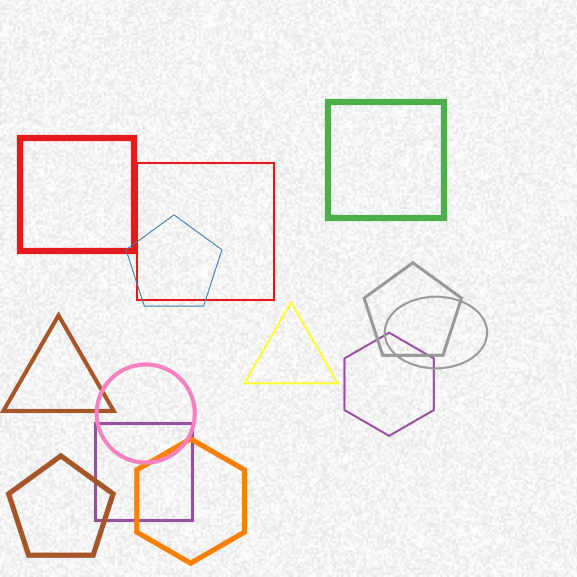[{"shape": "square", "thickness": 1, "radius": 0.59, "center": [0.356, 0.599]}, {"shape": "square", "thickness": 3, "radius": 0.49, "center": [0.133, 0.662]}, {"shape": "pentagon", "thickness": 0.5, "radius": 0.44, "center": [0.301, 0.54]}, {"shape": "square", "thickness": 3, "radius": 0.5, "center": [0.669, 0.723]}, {"shape": "hexagon", "thickness": 1, "radius": 0.45, "center": [0.674, 0.334]}, {"shape": "square", "thickness": 1.5, "radius": 0.42, "center": [0.248, 0.182]}, {"shape": "hexagon", "thickness": 2.5, "radius": 0.54, "center": [0.33, 0.132]}, {"shape": "triangle", "thickness": 1, "radius": 0.47, "center": [0.504, 0.382]}, {"shape": "pentagon", "thickness": 2.5, "radius": 0.48, "center": [0.105, 0.115]}, {"shape": "triangle", "thickness": 2, "radius": 0.55, "center": [0.101, 0.343]}, {"shape": "circle", "thickness": 2, "radius": 0.42, "center": [0.252, 0.283]}, {"shape": "pentagon", "thickness": 1.5, "radius": 0.44, "center": [0.715, 0.456]}, {"shape": "oval", "thickness": 1, "radius": 0.44, "center": [0.755, 0.423]}]